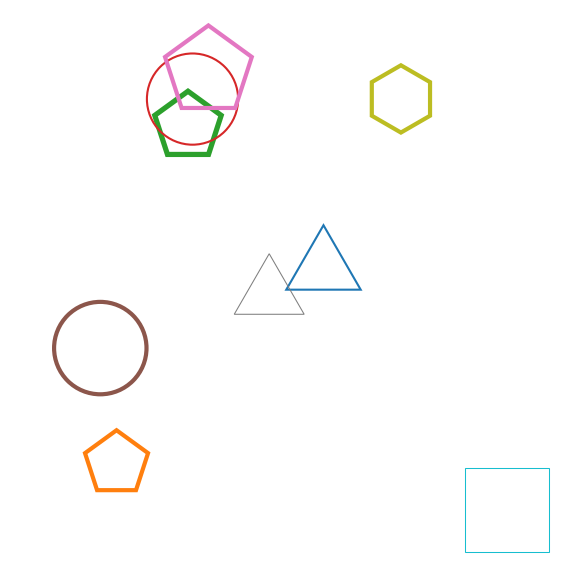[{"shape": "triangle", "thickness": 1, "radius": 0.37, "center": [0.56, 0.535]}, {"shape": "pentagon", "thickness": 2, "radius": 0.29, "center": [0.202, 0.197]}, {"shape": "pentagon", "thickness": 2.5, "radius": 0.3, "center": [0.326, 0.781]}, {"shape": "circle", "thickness": 1, "radius": 0.39, "center": [0.333, 0.828]}, {"shape": "circle", "thickness": 2, "radius": 0.4, "center": [0.174, 0.396]}, {"shape": "pentagon", "thickness": 2, "radius": 0.39, "center": [0.361, 0.876]}, {"shape": "triangle", "thickness": 0.5, "radius": 0.35, "center": [0.466, 0.49]}, {"shape": "hexagon", "thickness": 2, "radius": 0.29, "center": [0.694, 0.828]}, {"shape": "square", "thickness": 0.5, "radius": 0.36, "center": [0.879, 0.116]}]